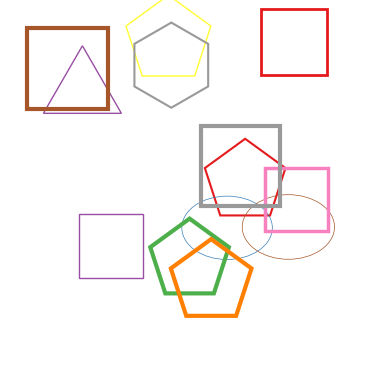[{"shape": "square", "thickness": 2, "radius": 0.43, "center": [0.763, 0.891]}, {"shape": "pentagon", "thickness": 1.5, "radius": 0.55, "center": [0.637, 0.529]}, {"shape": "oval", "thickness": 0.5, "radius": 0.59, "center": [0.59, 0.408]}, {"shape": "pentagon", "thickness": 3, "radius": 0.54, "center": [0.492, 0.325]}, {"shape": "square", "thickness": 1, "radius": 0.42, "center": [0.288, 0.361]}, {"shape": "triangle", "thickness": 1, "radius": 0.58, "center": [0.214, 0.764]}, {"shape": "pentagon", "thickness": 3, "radius": 0.55, "center": [0.548, 0.269]}, {"shape": "pentagon", "thickness": 1, "radius": 0.58, "center": [0.437, 0.897]}, {"shape": "oval", "thickness": 0.5, "radius": 0.6, "center": [0.749, 0.41]}, {"shape": "square", "thickness": 3, "radius": 0.53, "center": [0.176, 0.822]}, {"shape": "square", "thickness": 2.5, "radius": 0.41, "center": [0.77, 0.482]}, {"shape": "hexagon", "thickness": 1.5, "radius": 0.55, "center": [0.445, 0.831]}, {"shape": "square", "thickness": 3, "radius": 0.52, "center": [0.625, 0.568]}]